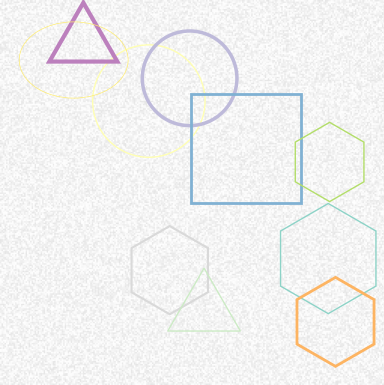[{"shape": "hexagon", "thickness": 1, "radius": 0.72, "center": [0.853, 0.328]}, {"shape": "circle", "thickness": 1, "radius": 0.73, "center": [0.387, 0.737]}, {"shape": "circle", "thickness": 2.5, "radius": 0.61, "center": [0.493, 0.797]}, {"shape": "square", "thickness": 2, "radius": 0.71, "center": [0.639, 0.615]}, {"shape": "hexagon", "thickness": 2, "radius": 0.58, "center": [0.871, 0.164]}, {"shape": "hexagon", "thickness": 1, "radius": 0.51, "center": [0.856, 0.579]}, {"shape": "hexagon", "thickness": 1.5, "radius": 0.57, "center": [0.441, 0.298]}, {"shape": "triangle", "thickness": 3, "radius": 0.51, "center": [0.216, 0.891]}, {"shape": "triangle", "thickness": 1, "radius": 0.54, "center": [0.53, 0.195]}, {"shape": "oval", "thickness": 0.5, "radius": 0.71, "center": [0.191, 0.844]}]